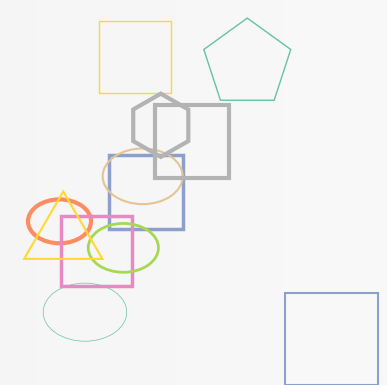[{"shape": "oval", "thickness": 0.5, "radius": 0.54, "center": [0.219, 0.189]}, {"shape": "pentagon", "thickness": 1, "radius": 0.59, "center": [0.638, 0.835]}, {"shape": "oval", "thickness": 3, "radius": 0.41, "center": [0.154, 0.425]}, {"shape": "square", "thickness": 1.5, "radius": 0.6, "center": [0.856, 0.119]}, {"shape": "square", "thickness": 2.5, "radius": 0.48, "center": [0.377, 0.501]}, {"shape": "square", "thickness": 2.5, "radius": 0.46, "center": [0.249, 0.348]}, {"shape": "oval", "thickness": 2, "radius": 0.45, "center": [0.318, 0.356]}, {"shape": "square", "thickness": 1, "radius": 0.46, "center": [0.349, 0.852]}, {"shape": "triangle", "thickness": 1.5, "radius": 0.58, "center": [0.163, 0.386]}, {"shape": "oval", "thickness": 1.5, "radius": 0.52, "center": [0.368, 0.542]}, {"shape": "square", "thickness": 3, "radius": 0.48, "center": [0.496, 0.632]}, {"shape": "hexagon", "thickness": 3, "radius": 0.41, "center": [0.415, 0.675]}]